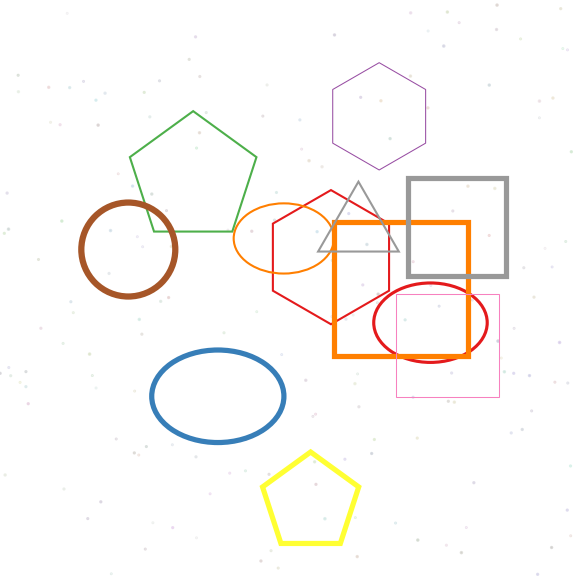[{"shape": "oval", "thickness": 1.5, "radius": 0.49, "center": [0.745, 0.44]}, {"shape": "hexagon", "thickness": 1, "radius": 0.58, "center": [0.573, 0.554]}, {"shape": "oval", "thickness": 2.5, "radius": 0.57, "center": [0.377, 0.313]}, {"shape": "pentagon", "thickness": 1, "radius": 0.58, "center": [0.334, 0.691]}, {"shape": "hexagon", "thickness": 0.5, "radius": 0.46, "center": [0.657, 0.798]}, {"shape": "oval", "thickness": 1, "radius": 0.43, "center": [0.491, 0.586]}, {"shape": "square", "thickness": 2.5, "radius": 0.58, "center": [0.694, 0.498]}, {"shape": "pentagon", "thickness": 2.5, "radius": 0.44, "center": [0.538, 0.129]}, {"shape": "circle", "thickness": 3, "radius": 0.41, "center": [0.222, 0.567]}, {"shape": "square", "thickness": 0.5, "radius": 0.45, "center": [0.775, 0.401]}, {"shape": "triangle", "thickness": 1, "radius": 0.4, "center": [0.621, 0.604]}, {"shape": "square", "thickness": 2.5, "radius": 0.43, "center": [0.791, 0.606]}]